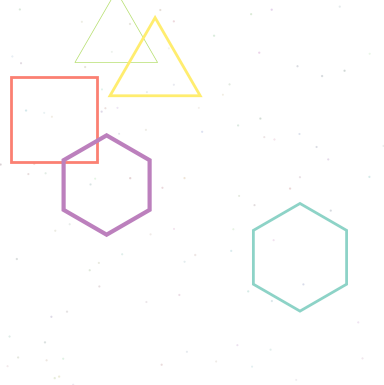[{"shape": "hexagon", "thickness": 2, "radius": 0.7, "center": [0.779, 0.332]}, {"shape": "square", "thickness": 2, "radius": 0.56, "center": [0.14, 0.69]}, {"shape": "triangle", "thickness": 0.5, "radius": 0.62, "center": [0.302, 0.9]}, {"shape": "hexagon", "thickness": 3, "radius": 0.64, "center": [0.277, 0.519]}, {"shape": "triangle", "thickness": 2, "radius": 0.68, "center": [0.403, 0.819]}]